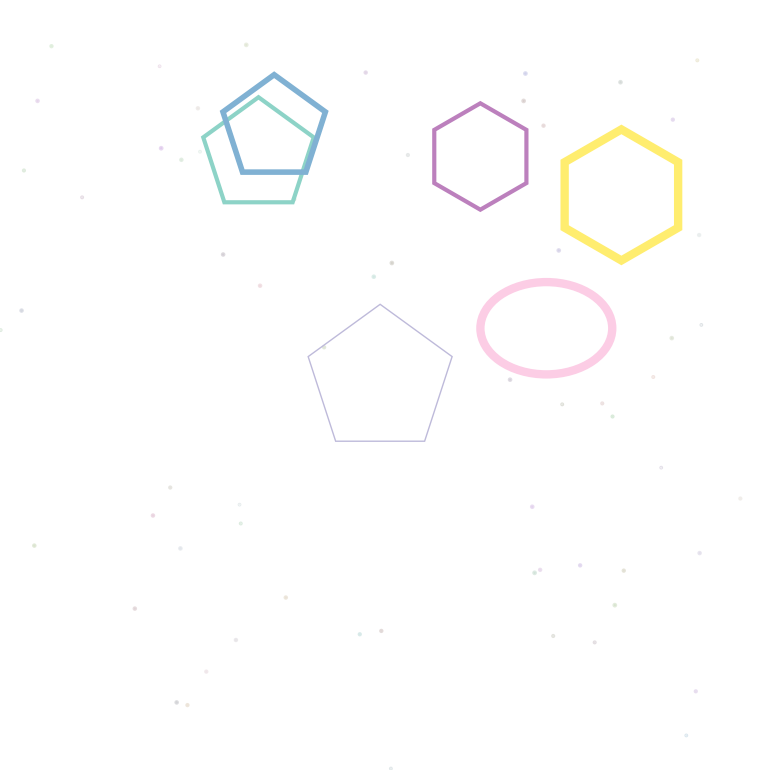[{"shape": "pentagon", "thickness": 1.5, "radius": 0.38, "center": [0.336, 0.798]}, {"shape": "pentagon", "thickness": 0.5, "radius": 0.49, "center": [0.494, 0.507]}, {"shape": "pentagon", "thickness": 2, "radius": 0.35, "center": [0.356, 0.833]}, {"shape": "oval", "thickness": 3, "radius": 0.43, "center": [0.71, 0.574]}, {"shape": "hexagon", "thickness": 1.5, "radius": 0.35, "center": [0.624, 0.797]}, {"shape": "hexagon", "thickness": 3, "radius": 0.43, "center": [0.807, 0.747]}]